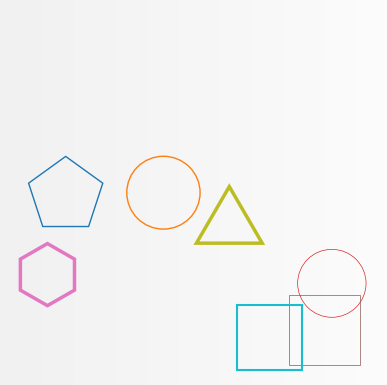[{"shape": "pentagon", "thickness": 1, "radius": 0.5, "center": [0.169, 0.493]}, {"shape": "circle", "thickness": 1, "radius": 0.47, "center": [0.422, 0.5]}, {"shape": "circle", "thickness": 0.5, "radius": 0.44, "center": [0.856, 0.264]}, {"shape": "square", "thickness": 0.5, "radius": 0.45, "center": [0.837, 0.144]}, {"shape": "hexagon", "thickness": 2.5, "radius": 0.4, "center": [0.122, 0.287]}, {"shape": "triangle", "thickness": 2.5, "radius": 0.49, "center": [0.592, 0.417]}, {"shape": "square", "thickness": 1.5, "radius": 0.42, "center": [0.695, 0.124]}]